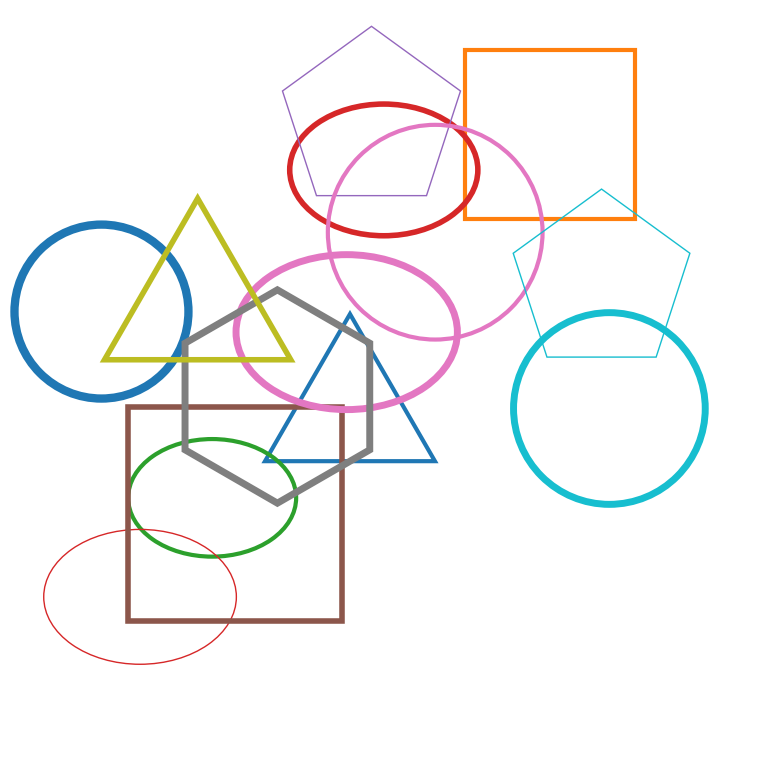[{"shape": "triangle", "thickness": 1.5, "radius": 0.64, "center": [0.455, 0.465]}, {"shape": "circle", "thickness": 3, "radius": 0.56, "center": [0.132, 0.595]}, {"shape": "square", "thickness": 1.5, "radius": 0.55, "center": [0.714, 0.826]}, {"shape": "oval", "thickness": 1.5, "radius": 0.55, "center": [0.276, 0.353]}, {"shape": "oval", "thickness": 0.5, "radius": 0.63, "center": [0.182, 0.225]}, {"shape": "oval", "thickness": 2, "radius": 0.61, "center": [0.498, 0.779]}, {"shape": "pentagon", "thickness": 0.5, "radius": 0.61, "center": [0.482, 0.844]}, {"shape": "square", "thickness": 2, "radius": 0.69, "center": [0.305, 0.332]}, {"shape": "oval", "thickness": 2.5, "radius": 0.72, "center": [0.45, 0.569]}, {"shape": "circle", "thickness": 1.5, "radius": 0.7, "center": [0.565, 0.698]}, {"shape": "hexagon", "thickness": 2.5, "radius": 0.69, "center": [0.36, 0.485]}, {"shape": "triangle", "thickness": 2, "radius": 0.7, "center": [0.257, 0.603]}, {"shape": "circle", "thickness": 2.5, "radius": 0.62, "center": [0.791, 0.469]}, {"shape": "pentagon", "thickness": 0.5, "radius": 0.6, "center": [0.781, 0.634]}]